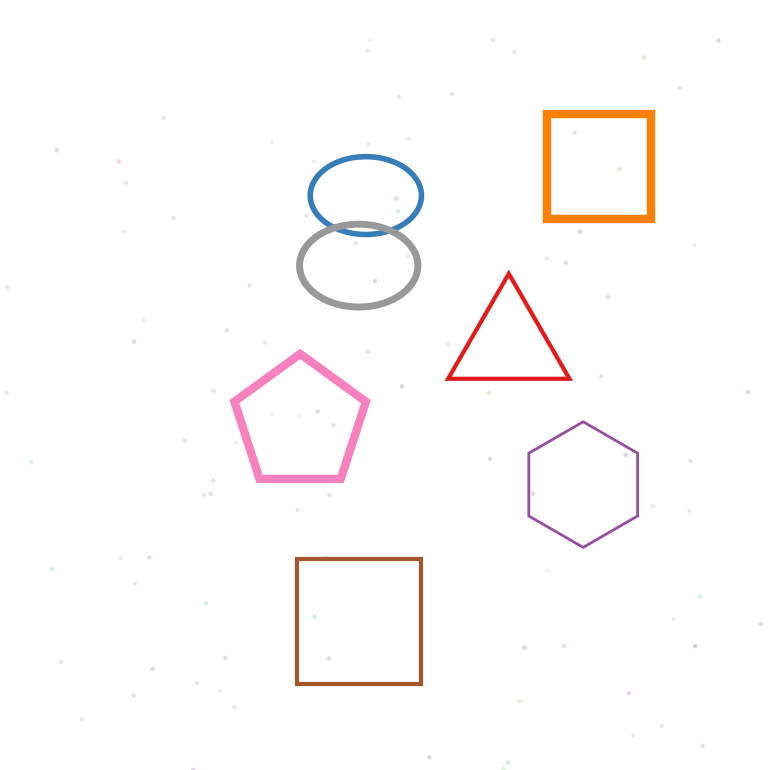[{"shape": "triangle", "thickness": 1.5, "radius": 0.45, "center": [0.661, 0.554]}, {"shape": "oval", "thickness": 2, "radius": 0.36, "center": [0.475, 0.746]}, {"shape": "hexagon", "thickness": 1, "radius": 0.41, "center": [0.757, 0.371]}, {"shape": "square", "thickness": 3, "radius": 0.34, "center": [0.778, 0.784]}, {"shape": "square", "thickness": 1.5, "radius": 0.4, "center": [0.466, 0.193]}, {"shape": "pentagon", "thickness": 3, "radius": 0.45, "center": [0.39, 0.451]}, {"shape": "oval", "thickness": 2.5, "radius": 0.38, "center": [0.466, 0.655]}]